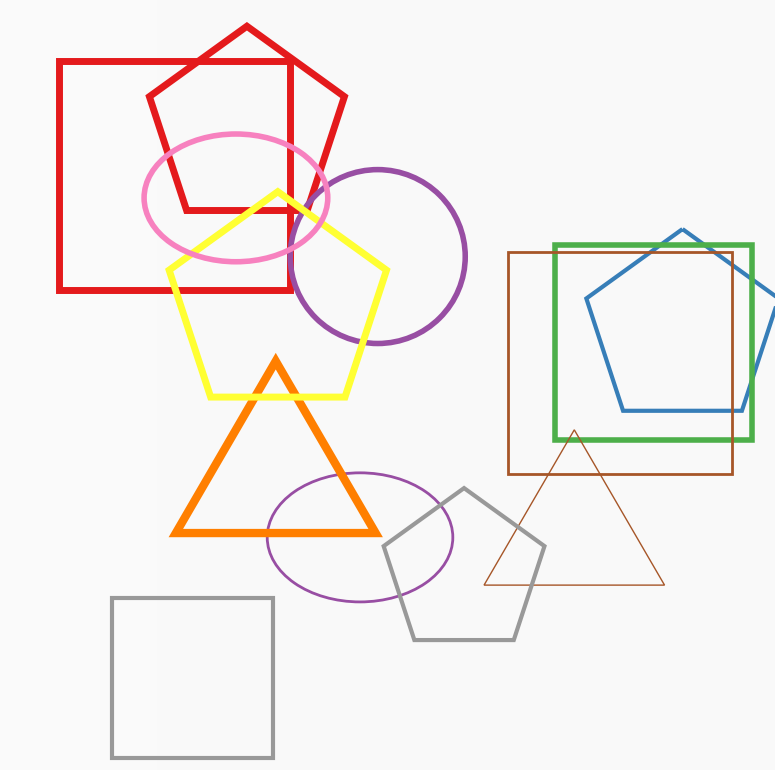[{"shape": "square", "thickness": 2.5, "radius": 0.74, "center": [0.225, 0.772]}, {"shape": "pentagon", "thickness": 2.5, "radius": 0.66, "center": [0.319, 0.834]}, {"shape": "pentagon", "thickness": 1.5, "radius": 0.65, "center": [0.881, 0.572]}, {"shape": "square", "thickness": 2, "radius": 0.64, "center": [0.843, 0.555]}, {"shape": "circle", "thickness": 2, "radius": 0.56, "center": [0.487, 0.667]}, {"shape": "oval", "thickness": 1, "radius": 0.6, "center": [0.465, 0.302]}, {"shape": "triangle", "thickness": 3, "radius": 0.74, "center": [0.356, 0.382]}, {"shape": "pentagon", "thickness": 2.5, "radius": 0.74, "center": [0.358, 0.604]}, {"shape": "square", "thickness": 1, "radius": 0.72, "center": [0.8, 0.528]}, {"shape": "triangle", "thickness": 0.5, "radius": 0.67, "center": [0.741, 0.307]}, {"shape": "oval", "thickness": 2, "radius": 0.59, "center": [0.304, 0.743]}, {"shape": "pentagon", "thickness": 1.5, "radius": 0.55, "center": [0.599, 0.257]}, {"shape": "square", "thickness": 1.5, "radius": 0.52, "center": [0.248, 0.12]}]